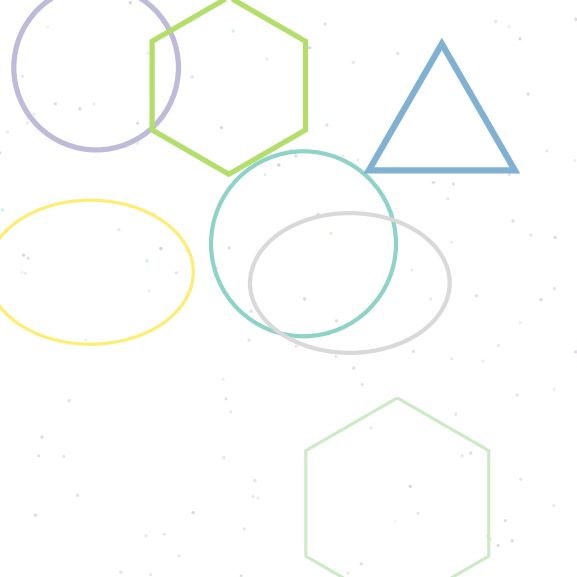[{"shape": "circle", "thickness": 2, "radius": 0.8, "center": [0.526, 0.577]}, {"shape": "circle", "thickness": 2.5, "radius": 0.71, "center": [0.166, 0.882]}, {"shape": "triangle", "thickness": 3, "radius": 0.73, "center": [0.765, 0.777]}, {"shape": "hexagon", "thickness": 2.5, "radius": 0.77, "center": [0.396, 0.851]}, {"shape": "oval", "thickness": 2, "radius": 0.86, "center": [0.606, 0.509]}, {"shape": "hexagon", "thickness": 1.5, "radius": 0.91, "center": [0.688, 0.127]}, {"shape": "oval", "thickness": 1.5, "radius": 0.89, "center": [0.157, 0.528]}]